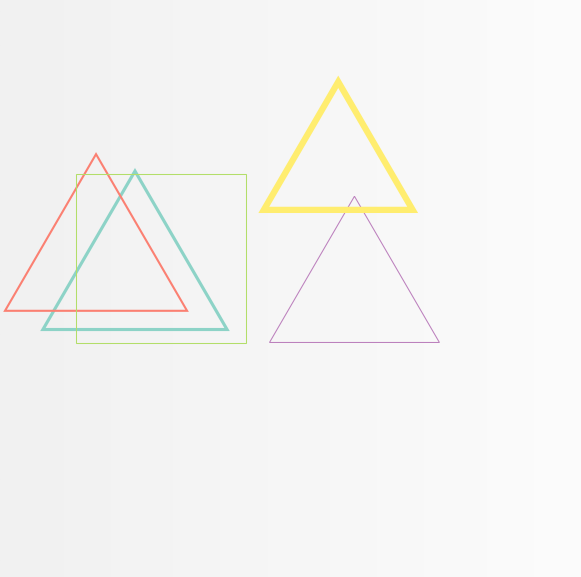[{"shape": "triangle", "thickness": 1.5, "radius": 0.91, "center": [0.232, 0.52]}, {"shape": "triangle", "thickness": 1, "radius": 0.9, "center": [0.165, 0.551]}, {"shape": "square", "thickness": 0.5, "radius": 0.73, "center": [0.276, 0.552]}, {"shape": "triangle", "thickness": 0.5, "radius": 0.84, "center": [0.61, 0.49]}, {"shape": "triangle", "thickness": 3, "radius": 0.74, "center": [0.582, 0.71]}]